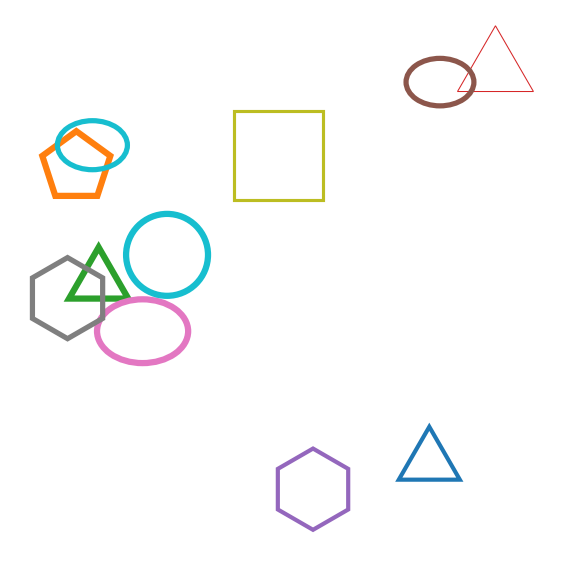[{"shape": "triangle", "thickness": 2, "radius": 0.31, "center": [0.743, 0.199]}, {"shape": "pentagon", "thickness": 3, "radius": 0.31, "center": [0.132, 0.71]}, {"shape": "triangle", "thickness": 3, "radius": 0.3, "center": [0.171, 0.512]}, {"shape": "triangle", "thickness": 0.5, "radius": 0.38, "center": [0.858, 0.879]}, {"shape": "hexagon", "thickness": 2, "radius": 0.35, "center": [0.542, 0.152]}, {"shape": "oval", "thickness": 2.5, "radius": 0.29, "center": [0.762, 0.857]}, {"shape": "oval", "thickness": 3, "radius": 0.39, "center": [0.247, 0.426]}, {"shape": "hexagon", "thickness": 2.5, "radius": 0.35, "center": [0.117, 0.483]}, {"shape": "square", "thickness": 1.5, "radius": 0.39, "center": [0.482, 0.73]}, {"shape": "oval", "thickness": 2.5, "radius": 0.3, "center": [0.16, 0.748]}, {"shape": "circle", "thickness": 3, "radius": 0.35, "center": [0.289, 0.558]}]